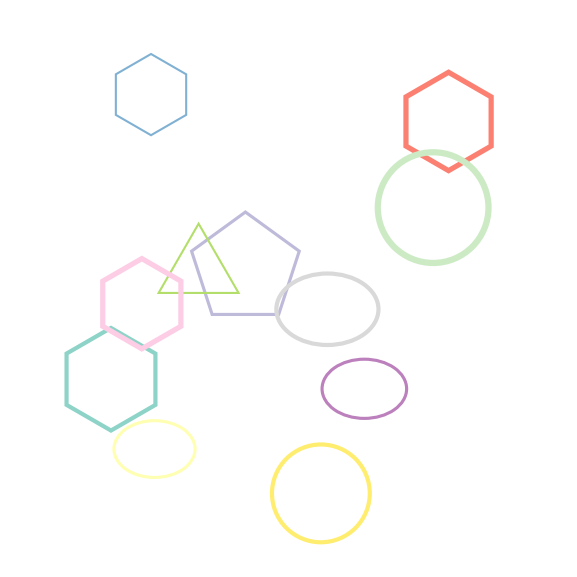[{"shape": "hexagon", "thickness": 2, "radius": 0.44, "center": [0.192, 0.342]}, {"shape": "oval", "thickness": 1.5, "radius": 0.35, "center": [0.268, 0.222]}, {"shape": "pentagon", "thickness": 1.5, "radius": 0.49, "center": [0.425, 0.534]}, {"shape": "hexagon", "thickness": 2.5, "radius": 0.43, "center": [0.777, 0.789]}, {"shape": "hexagon", "thickness": 1, "radius": 0.35, "center": [0.261, 0.835]}, {"shape": "triangle", "thickness": 1, "radius": 0.4, "center": [0.344, 0.532]}, {"shape": "hexagon", "thickness": 2.5, "radius": 0.39, "center": [0.246, 0.473]}, {"shape": "oval", "thickness": 2, "radius": 0.44, "center": [0.567, 0.464]}, {"shape": "oval", "thickness": 1.5, "radius": 0.37, "center": [0.631, 0.326]}, {"shape": "circle", "thickness": 3, "radius": 0.48, "center": [0.75, 0.64]}, {"shape": "circle", "thickness": 2, "radius": 0.42, "center": [0.556, 0.145]}]